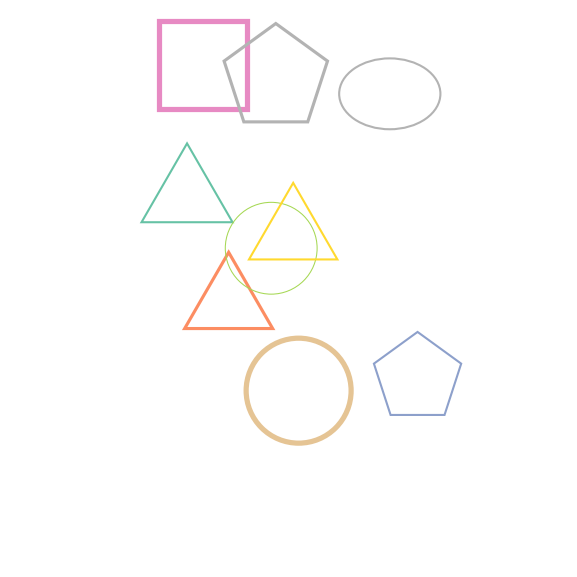[{"shape": "triangle", "thickness": 1, "radius": 0.45, "center": [0.324, 0.66]}, {"shape": "triangle", "thickness": 1.5, "radius": 0.44, "center": [0.396, 0.474]}, {"shape": "pentagon", "thickness": 1, "radius": 0.4, "center": [0.723, 0.345]}, {"shape": "square", "thickness": 2.5, "radius": 0.38, "center": [0.351, 0.886]}, {"shape": "circle", "thickness": 0.5, "radius": 0.4, "center": [0.47, 0.569]}, {"shape": "triangle", "thickness": 1, "radius": 0.44, "center": [0.508, 0.594]}, {"shape": "circle", "thickness": 2.5, "radius": 0.45, "center": [0.517, 0.323]}, {"shape": "oval", "thickness": 1, "radius": 0.44, "center": [0.675, 0.837]}, {"shape": "pentagon", "thickness": 1.5, "radius": 0.47, "center": [0.478, 0.864]}]